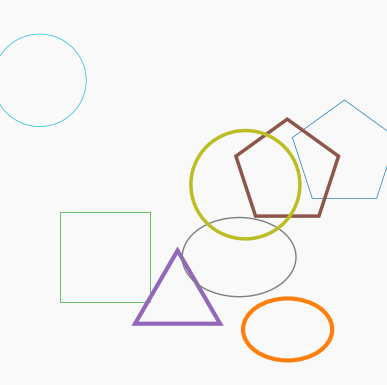[{"shape": "pentagon", "thickness": 0.5, "radius": 0.71, "center": [0.889, 0.599]}, {"shape": "oval", "thickness": 3, "radius": 0.57, "center": [0.742, 0.144]}, {"shape": "square", "thickness": 0.5, "radius": 0.58, "center": [0.272, 0.332]}, {"shape": "triangle", "thickness": 3, "radius": 0.63, "center": [0.458, 0.223]}, {"shape": "pentagon", "thickness": 2.5, "radius": 0.7, "center": [0.741, 0.551]}, {"shape": "oval", "thickness": 1, "radius": 0.73, "center": [0.617, 0.332]}, {"shape": "circle", "thickness": 2.5, "radius": 0.7, "center": [0.633, 0.52]}, {"shape": "circle", "thickness": 0.5, "radius": 0.6, "center": [0.102, 0.791]}]